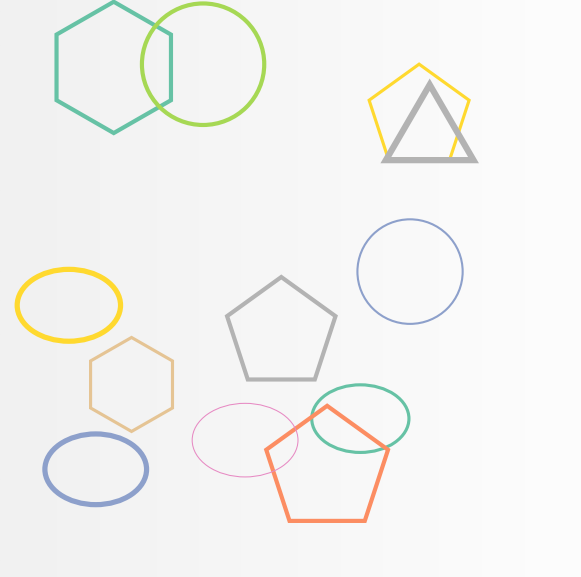[{"shape": "hexagon", "thickness": 2, "radius": 0.57, "center": [0.196, 0.882]}, {"shape": "oval", "thickness": 1.5, "radius": 0.42, "center": [0.62, 0.274]}, {"shape": "pentagon", "thickness": 2, "radius": 0.55, "center": [0.563, 0.186]}, {"shape": "oval", "thickness": 2.5, "radius": 0.44, "center": [0.165, 0.186]}, {"shape": "circle", "thickness": 1, "radius": 0.45, "center": [0.705, 0.529]}, {"shape": "oval", "thickness": 0.5, "radius": 0.46, "center": [0.422, 0.237]}, {"shape": "circle", "thickness": 2, "radius": 0.53, "center": [0.349, 0.888]}, {"shape": "oval", "thickness": 2.5, "radius": 0.44, "center": [0.118, 0.47]}, {"shape": "pentagon", "thickness": 1.5, "radius": 0.45, "center": [0.721, 0.798]}, {"shape": "hexagon", "thickness": 1.5, "radius": 0.41, "center": [0.226, 0.333]}, {"shape": "pentagon", "thickness": 2, "radius": 0.49, "center": [0.484, 0.421]}, {"shape": "triangle", "thickness": 3, "radius": 0.44, "center": [0.739, 0.765]}]